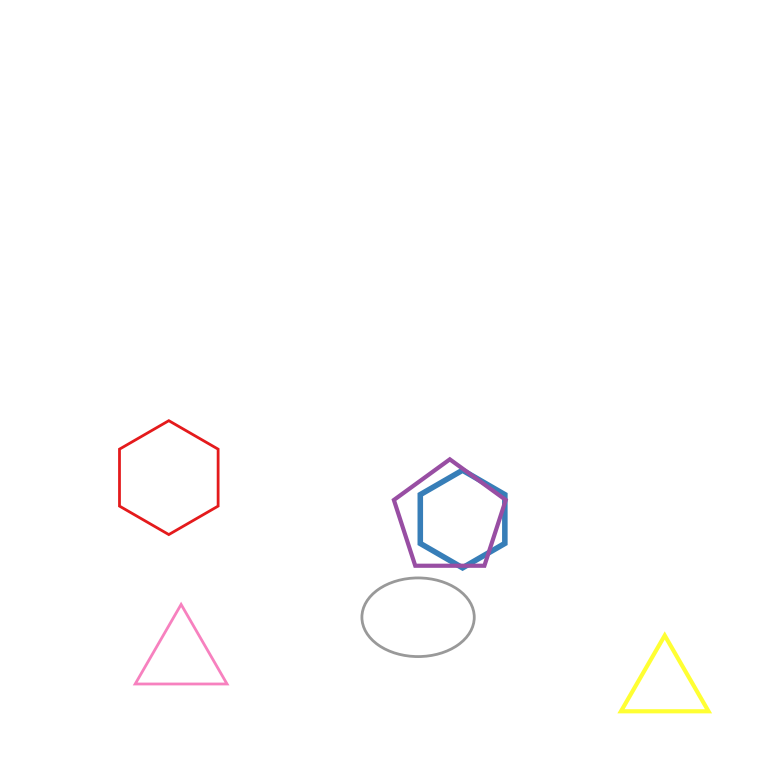[{"shape": "hexagon", "thickness": 1, "radius": 0.37, "center": [0.219, 0.38]}, {"shape": "hexagon", "thickness": 2, "radius": 0.32, "center": [0.601, 0.326]}, {"shape": "pentagon", "thickness": 1.5, "radius": 0.38, "center": [0.584, 0.327]}, {"shape": "triangle", "thickness": 1.5, "radius": 0.33, "center": [0.863, 0.109]}, {"shape": "triangle", "thickness": 1, "radius": 0.34, "center": [0.235, 0.146]}, {"shape": "oval", "thickness": 1, "radius": 0.36, "center": [0.543, 0.198]}]